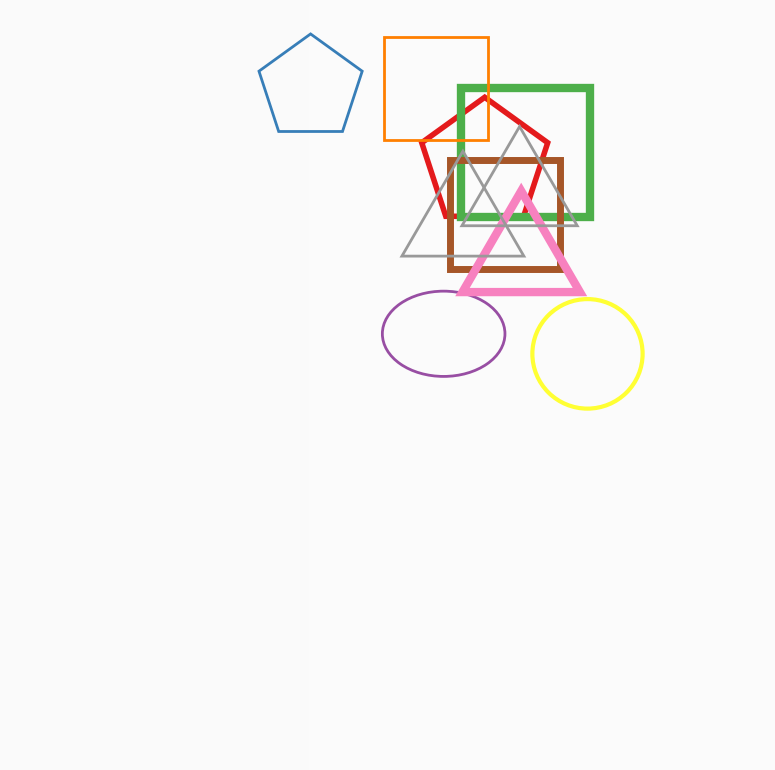[{"shape": "pentagon", "thickness": 2, "radius": 0.43, "center": [0.625, 0.788]}, {"shape": "pentagon", "thickness": 1, "radius": 0.35, "center": [0.401, 0.886]}, {"shape": "square", "thickness": 3, "radius": 0.42, "center": [0.678, 0.802]}, {"shape": "oval", "thickness": 1, "radius": 0.4, "center": [0.572, 0.567]}, {"shape": "square", "thickness": 1, "radius": 0.33, "center": [0.562, 0.885]}, {"shape": "circle", "thickness": 1.5, "radius": 0.36, "center": [0.758, 0.54]}, {"shape": "square", "thickness": 2.5, "radius": 0.35, "center": [0.651, 0.721]}, {"shape": "triangle", "thickness": 3, "radius": 0.44, "center": [0.673, 0.664]}, {"shape": "triangle", "thickness": 1, "radius": 0.43, "center": [0.67, 0.75]}, {"shape": "triangle", "thickness": 1, "radius": 0.45, "center": [0.597, 0.713]}]